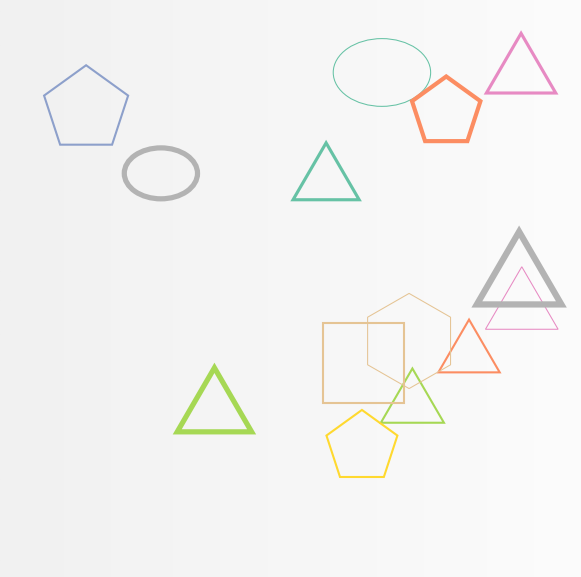[{"shape": "triangle", "thickness": 1.5, "radius": 0.33, "center": [0.561, 0.686]}, {"shape": "oval", "thickness": 0.5, "radius": 0.42, "center": [0.657, 0.874]}, {"shape": "triangle", "thickness": 1, "radius": 0.3, "center": [0.807, 0.385]}, {"shape": "pentagon", "thickness": 2, "radius": 0.31, "center": [0.768, 0.805]}, {"shape": "pentagon", "thickness": 1, "radius": 0.38, "center": [0.148, 0.81]}, {"shape": "triangle", "thickness": 1.5, "radius": 0.34, "center": [0.896, 0.873]}, {"shape": "triangle", "thickness": 0.5, "radius": 0.36, "center": [0.898, 0.465]}, {"shape": "triangle", "thickness": 2.5, "radius": 0.37, "center": [0.369, 0.288]}, {"shape": "triangle", "thickness": 1, "radius": 0.31, "center": [0.709, 0.298]}, {"shape": "pentagon", "thickness": 1, "radius": 0.32, "center": [0.623, 0.225]}, {"shape": "square", "thickness": 1, "radius": 0.35, "center": [0.626, 0.37]}, {"shape": "hexagon", "thickness": 0.5, "radius": 0.41, "center": [0.704, 0.409]}, {"shape": "triangle", "thickness": 3, "radius": 0.42, "center": [0.893, 0.514]}, {"shape": "oval", "thickness": 2.5, "radius": 0.32, "center": [0.277, 0.699]}]